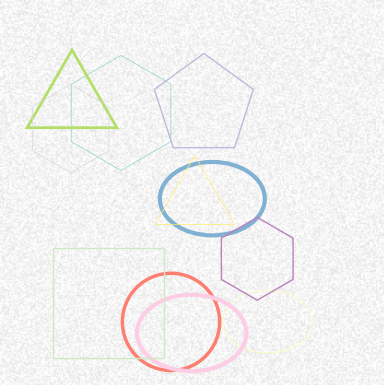[{"shape": "hexagon", "thickness": 0.5, "radius": 0.75, "center": [0.314, 0.707]}, {"shape": "oval", "thickness": 0.5, "radius": 0.58, "center": [0.694, 0.164]}, {"shape": "pentagon", "thickness": 1, "radius": 0.68, "center": [0.53, 0.726]}, {"shape": "circle", "thickness": 2.5, "radius": 0.63, "center": [0.444, 0.164]}, {"shape": "oval", "thickness": 3, "radius": 0.68, "center": [0.551, 0.484]}, {"shape": "triangle", "thickness": 2, "radius": 0.67, "center": [0.187, 0.736]}, {"shape": "oval", "thickness": 3, "radius": 0.71, "center": [0.498, 0.135]}, {"shape": "hexagon", "thickness": 0.5, "radius": 0.57, "center": [0.184, 0.666]}, {"shape": "hexagon", "thickness": 1, "radius": 0.54, "center": [0.668, 0.328]}, {"shape": "square", "thickness": 1, "radius": 0.72, "center": [0.282, 0.213]}, {"shape": "triangle", "thickness": 0.5, "radius": 0.6, "center": [0.506, 0.477]}]